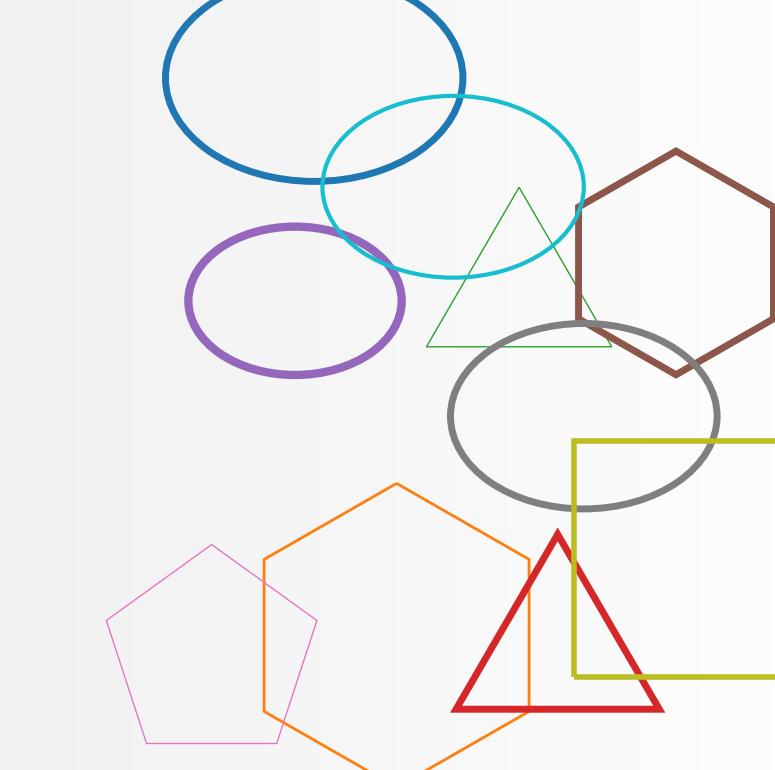[{"shape": "oval", "thickness": 2.5, "radius": 0.96, "center": [0.405, 0.899]}, {"shape": "hexagon", "thickness": 1, "radius": 0.99, "center": [0.512, 0.175]}, {"shape": "triangle", "thickness": 0.5, "radius": 0.69, "center": [0.67, 0.619]}, {"shape": "triangle", "thickness": 2.5, "radius": 0.76, "center": [0.72, 0.155]}, {"shape": "oval", "thickness": 3, "radius": 0.69, "center": [0.381, 0.609]}, {"shape": "hexagon", "thickness": 2.5, "radius": 0.73, "center": [0.872, 0.659]}, {"shape": "pentagon", "thickness": 0.5, "radius": 0.71, "center": [0.273, 0.15]}, {"shape": "oval", "thickness": 2.5, "radius": 0.86, "center": [0.753, 0.46]}, {"shape": "square", "thickness": 2, "radius": 0.77, "center": [0.894, 0.274]}, {"shape": "oval", "thickness": 1.5, "radius": 0.84, "center": [0.585, 0.757]}]